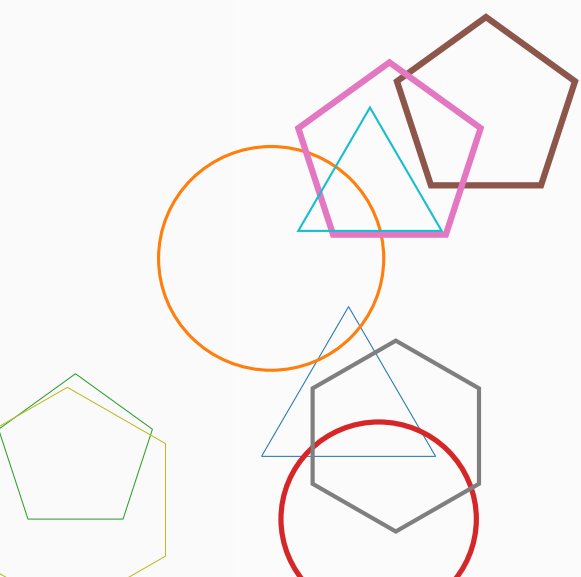[{"shape": "triangle", "thickness": 0.5, "radius": 0.86, "center": [0.6, 0.295]}, {"shape": "circle", "thickness": 1.5, "radius": 0.97, "center": [0.466, 0.552]}, {"shape": "pentagon", "thickness": 0.5, "radius": 0.7, "center": [0.13, 0.213]}, {"shape": "circle", "thickness": 2.5, "radius": 0.84, "center": [0.651, 0.1]}, {"shape": "pentagon", "thickness": 3, "radius": 0.81, "center": [0.836, 0.809]}, {"shape": "pentagon", "thickness": 3, "radius": 0.82, "center": [0.67, 0.726]}, {"shape": "hexagon", "thickness": 2, "radius": 0.83, "center": [0.681, 0.244]}, {"shape": "hexagon", "thickness": 0.5, "radius": 0.97, "center": [0.116, 0.134]}, {"shape": "triangle", "thickness": 1, "radius": 0.71, "center": [0.636, 0.671]}]